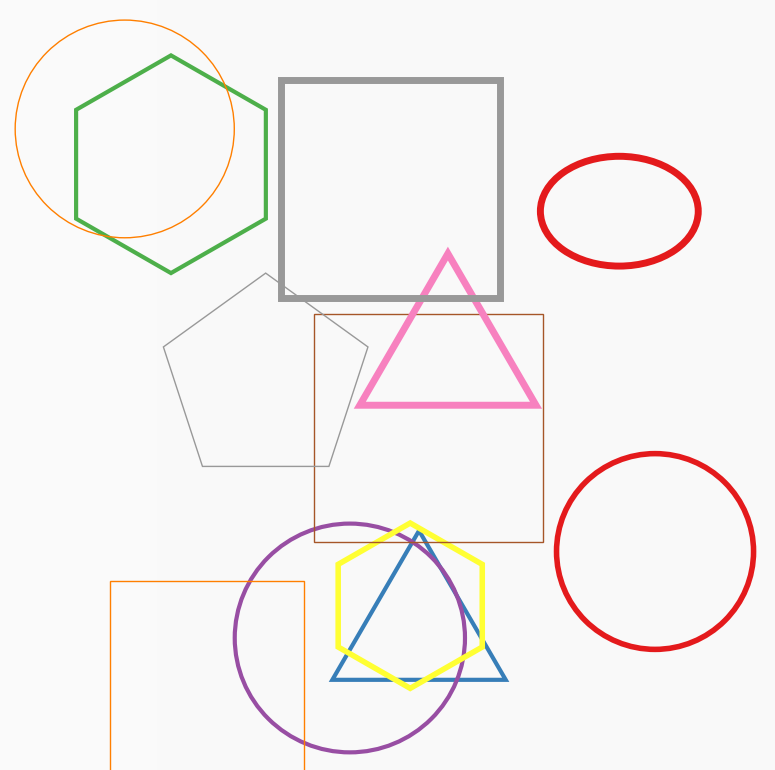[{"shape": "oval", "thickness": 2.5, "radius": 0.51, "center": [0.799, 0.726]}, {"shape": "circle", "thickness": 2, "radius": 0.64, "center": [0.845, 0.284]}, {"shape": "triangle", "thickness": 1.5, "radius": 0.65, "center": [0.541, 0.182]}, {"shape": "hexagon", "thickness": 1.5, "radius": 0.71, "center": [0.221, 0.787]}, {"shape": "circle", "thickness": 1.5, "radius": 0.74, "center": [0.451, 0.171]}, {"shape": "square", "thickness": 0.5, "radius": 0.63, "center": [0.267, 0.121]}, {"shape": "circle", "thickness": 0.5, "radius": 0.71, "center": [0.161, 0.833]}, {"shape": "hexagon", "thickness": 2, "radius": 0.54, "center": [0.529, 0.213]}, {"shape": "square", "thickness": 0.5, "radius": 0.74, "center": [0.553, 0.445]}, {"shape": "triangle", "thickness": 2.5, "radius": 0.66, "center": [0.578, 0.539]}, {"shape": "square", "thickness": 2.5, "radius": 0.71, "center": [0.504, 0.754]}, {"shape": "pentagon", "thickness": 0.5, "radius": 0.69, "center": [0.343, 0.507]}]